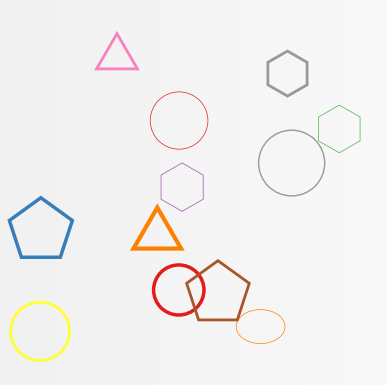[{"shape": "circle", "thickness": 2.5, "radius": 0.32, "center": [0.461, 0.247]}, {"shape": "circle", "thickness": 0.5, "radius": 0.37, "center": [0.462, 0.687]}, {"shape": "pentagon", "thickness": 2.5, "radius": 0.43, "center": [0.105, 0.401]}, {"shape": "hexagon", "thickness": 0.5, "radius": 0.31, "center": [0.876, 0.665]}, {"shape": "hexagon", "thickness": 0.5, "radius": 0.31, "center": [0.47, 0.514]}, {"shape": "oval", "thickness": 0.5, "radius": 0.32, "center": [0.673, 0.152]}, {"shape": "triangle", "thickness": 3, "radius": 0.35, "center": [0.406, 0.39]}, {"shape": "circle", "thickness": 2, "radius": 0.38, "center": [0.103, 0.139]}, {"shape": "pentagon", "thickness": 2, "radius": 0.43, "center": [0.562, 0.238]}, {"shape": "triangle", "thickness": 2, "radius": 0.3, "center": [0.302, 0.852]}, {"shape": "hexagon", "thickness": 2, "radius": 0.29, "center": [0.742, 0.809]}, {"shape": "circle", "thickness": 1, "radius": 0.43, "center": [0.753, 0.576]}]